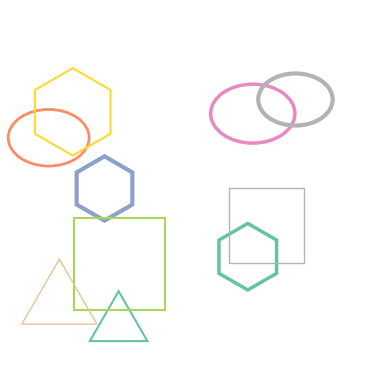[{"shape": "triangle", "thickness": 1.5, "radius": 0.43, "center": [0.308, 0.157]}, {"shape": "hexagon", "thickness": 2.5, "radius": 0.43, "center": [0.644, 0.333]}, {"shape": "oval", "thickness": 2, "radius": 0.53, "center": [0.126, 0.642]}, {"shape": "hexagon", "thickness": 3, "radius": 0.42, "center": [0.271, 0.51]}, {"shape": "oval", "thickness": 2.5, "radius": 0.55, "center": [0.657, 0.705]}, {"shape": "square", "thickness": 1.5, "radius": 0.59, "center": [0.311, 0.314]}, {"shape": "hexagon", "thickness": 1.5, "radius": 0.57, "center": [0.189, 0.71]}, {"shape": "triangle", "thickness": 1, "radius": 0.56, "center": [0.154, 0.214]}, {"shape": "oval", "thickness": 3, "radius": 0.48, "center": [0.767, 0.742]}, {"shape": "square", "thickness": 1, "radius": 0.49, "center": [0.692, 0.414]}]